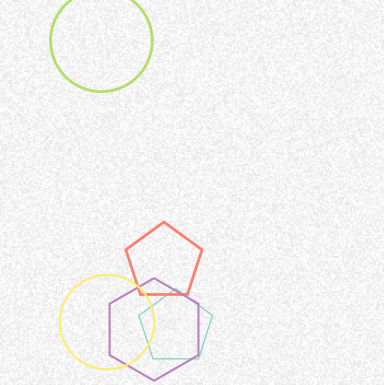[{"shape": "pentagon", "thickness": 1, "radius": 0.5, "center": [0.456, 0.149]}, {"shape": "pentagon", "thickness": 2, "radius": 0.52, "center": [0.426, 0.319]}, {"shape": "circle", "thickness": 2, "radius": 0.66, "center": [0.263, 0.894]}, {"shape": "hexagon", "thickness": 1.5, "radius": 0.67, "center": [0.4, 0.144]}, {"shape": "circle", "thickness": 1.5, "radius": 0.61, "center": [0.278, 0.163]}]